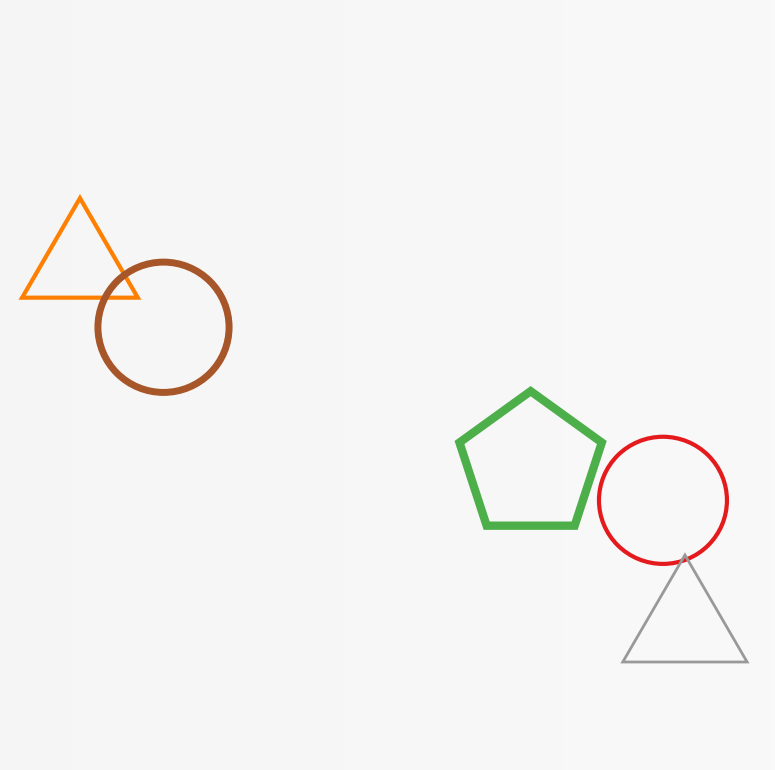[{"shape": "circle", "thickness": 1.5, "radius": 0.41, "center": [0.855, 0.35]}, {"shape": "pentagon", "thickness": 3, "radius": 0.48, "center": [0.685, 0.395]}, {"shape": "triangle", "thickness": 1.5, "radius": 0.43, "center": [0.103, 0.657]}, {"shape": "circle", "thickness": 2.5, "radius": 0.42, "center": [0.211, 0.575]}, {"shape": "triangle", "thickness": 1, "radius": 0.46, "center": [0.884, 0.187]}]